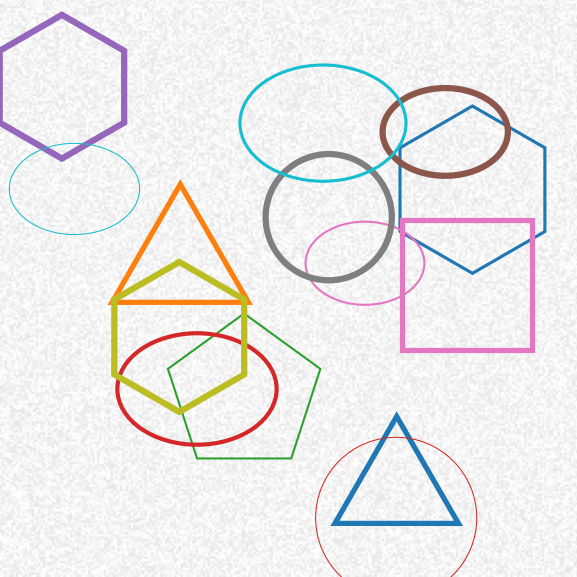[{"shape": "hexagon", "thickness": 1.5, "radius": 0.72, "center": [0.818, 0.671]}, {"shape": "triangle", "thickness": 2.5, "radius": 0.62, "center": [0.687, 0.155]}, {"shape": "triangle", "thickness": 2.5, "radius": 0.68, "center": [0.312, 0.544]}, {"shape": "pentagon", "thickness": 1, "radius": 0.69, "center": [0.423, 0.318]}, {"shape": "oval", "thickness": 2, "radius": 0.69, "center": [0.341, 0.326]}, {"shape": "circle", "thickness": 0.5, "radius": 0.7, "center": [0.686, 0.102]}, {"shape": "hexagon", "thickness": 3, "radius": 0.62, "center": [0.107, 0.849]}, {"shape": "oval", "thickness": 3, "radius": 0.54, "center": [0.771, 0.771]}, {"shape": "square", "thickness": 2.5, "radius": 0.56, "center": [0.808, 0.505]}, {"shape": "oval", "thickness": 1, "radius": 0.51, "center": [0.632, 0.543]}, {"shape": "circle", "thickness": 3, "radius": 0.55, "center": [0.569, 0.623]}, {"shape": "hexagon", "thickness": 3, "radius": 0.65, "center": [0.31, 0.416]}, {"shape": "oval", "thickness": 0.5, "radius": 0.56, "center": [0.129, 0.672]}, {"shape": "oval", "thickness": 1.5, "radius": 0.72, "center": [0.559, 0.786]}]